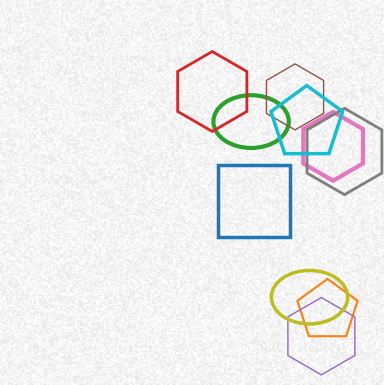[{"shape": "square", "thickness": 2.5, "radius": 0.47, "center": [0.66, 0.479]}, {"shape": "pentagon", "thickness": 1.5, "radius": 0.41, "center": [0.851, 0.193]}, {"shape": "oval", "thickness": 3, "radius": 0.49, "center": [0.652, 0.684]}, {"shape": "hexagon", "thickness": 2, "radius": 0.52, "center": [0.551, 0.762]}, {"shape": "hexagon", "thickness": 1, "radius": 0.5, "center": [0.835, 0.127]}, {"shape": "hexagon", "thickness": 1, "radius": 0.43, "center": [0.766, 0.748]}, {"shape": "hexagon", "thickness": 3, "radius": 0.45, "center": [0.865, 0.62]}, {"shape": "hexagon", "thickness": 2, "radius": 0.56, "center": [0.895, 0.607]}, {"shape": "oval", "thickness": 2.5, "radius": 0.5, "center": [0.804, 0.228]}, {"shape": "pentagon", "thickness": 2.5, "radius": 0.49, "center": [0.797, 0.68]}]